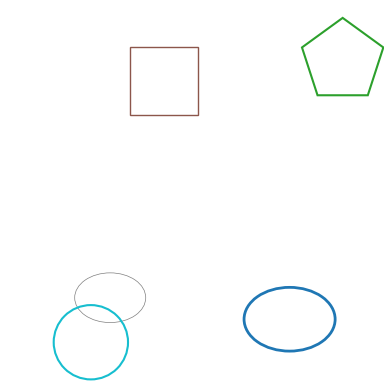[{"shape": "oval", "thickness": 2, "radius": 0.59, "center": [0.752, 0.171]}, {"shape": "pentagon", "thickness": 1.5, "radius": 0.56, "center": [0.89, 0.842]}, {"shape": "square", "thickness": 1, "radius": 0.44, "center": [0.426, 0.789]}, {"shape": "oval", "thickness": 0.5, "radius": 0.46, "center": [0.286, 0.227]}, {"shape": "circle", "thickness": 1.5, "radius": 0.48, "center": [0.236, 0.111]}]